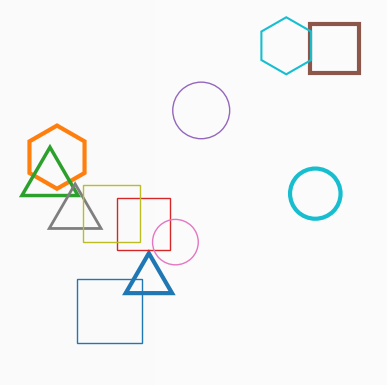[{"shape": "triangle", "thickness": 3, "radius": 0.35, "center": [0.384, 0.273]}, {"shape": "square", "thickness": 1, "radius": 0.42, "center": [0.283, 0.192]}, {"shape": "hexagon", "thickness": 3, "radius": 0.41, "center": [0.147, 0.592]}, {"shape": "triangle", "thickness": 2.5, "radius": 0.42, "center": [0.129, 0.534]}, {"shape": "square", "thickness": 1, "radius": 0.34, "center": [0.371, 0.418]}, {"shape": "circle", "thickness": 1, "radius": 0.37, "center": [0.519, 0.713]}, {"shape": "square", "thickness": 3, "radius": 0.31, "center": [0.864, 0.874]}, {"shape": "circle", "thickness": 1, "radius": 0.29, "center": [0.453, 0.371]}, {"shape": "triangle", "thickness": 2, "radius": 0.39, "center": [0.194, 0.445]}, {"shape": "square", "thickness": 1, "radius": 0.37, "center": [0.287, 0.446]}, {"shape": "circle", "thickness": 3, "radius": 0.33, "center": [0.814, 0.497]}, {"shape": "hexagon", "thickness": 1.5, "radius": 0.37, "center": [0.739, 0.881]}]